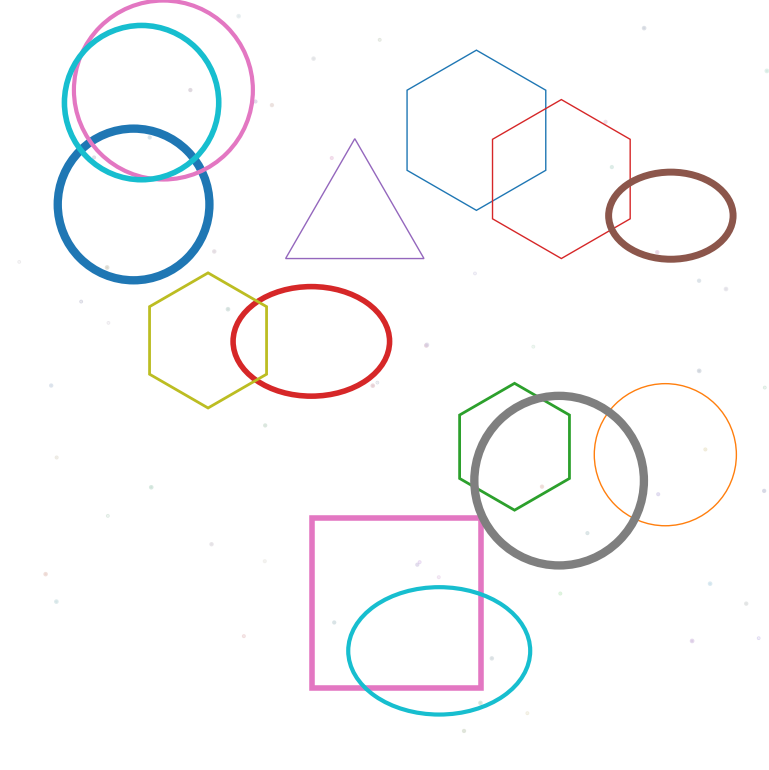[{"shape": "hexagon", "thickness": 0.5, "radius": 0.52, "center": [0.619, 0.831]}, {"shape": "circle", "thickness": 3, "radius": 0.49, "center": [0.173, 0.734]}, {"shape": "circle", "thickness": 0.5, "radius": 0.46, "center": [0.864, 0.409]}, {"shape": "hexagon", "thickness": 1, "radius": 0.41, "center": [0.668, 0.42]}, {"shape": "oval", "thickness": 2, "radius": 0.51, "center": [0.404, 0.557]}, {"shape": "hexagon", "thickness": 0.5, "radius": 0.52, "center": [0.729, 0.767]}, {"shape": "triangle", "thickness": 0.5, "radius": 0.52, "center": [0.461, 0.716]}, {"shape": "oval", "thickness": 2.5, "radius": 0.4, "center": [0.871, 0.72]}, {"shape": "square", "thickness": 2, "radius": 0.55, "center": [0.515, 0.217]}, {"shape": "circle", "thickness": 1.5, "radius": 0.58, "center": [0.212, 0.883]}, {"shape": "circle", "thickness": 3, "radius": 0.55, "center": [0.726, 0.376]}, {"shape": "hexagon", "thickness": 1, "radius": 0.44, "center": [0.27, 0.558]}, {"shape": "circle", "thickness": 2, "radius": 0.5, "center": [0.184, 0.867]}, {"shape": "oval", "thickness": 1.5, "radius": 0.59, "center": [0.57, 0.155]}]